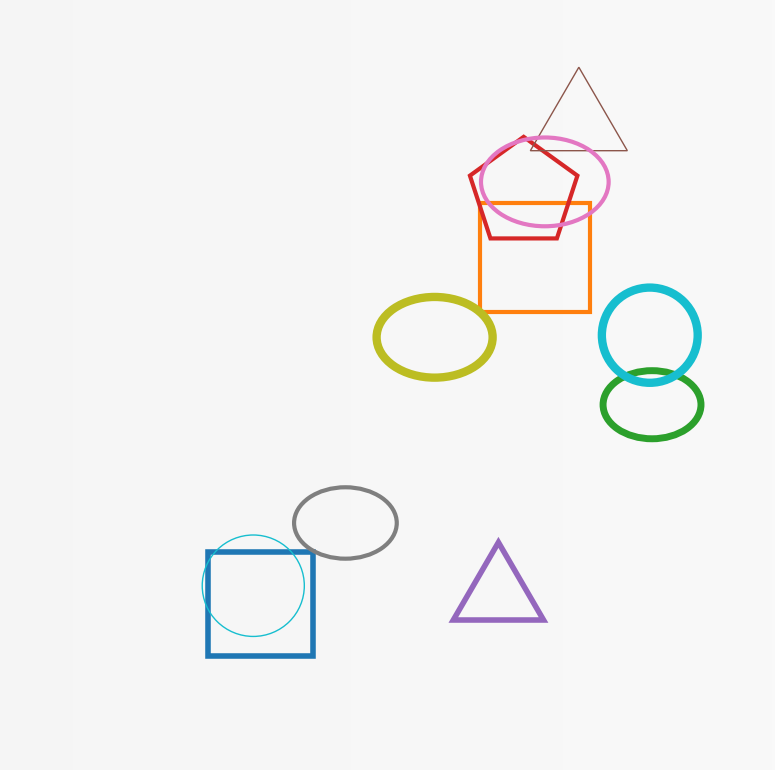[{"shape": "square", "thickness": 2, "radius": 0.34, "center": [0.336, 0.215]}, {"shape": "square", "thickness": 1.5, "radius": 0.36, "center": [0.69, 0.666]}, {"shape": "oval", "thickness": 2.5, "radius": 0.32, "center": [0.841, 0.474]}, {"shape": "pentagon", "thickness": 1.5, "radius": 0.36, "center": [0.676, 0.749]}, {"shape": "triangle", "thickness": 2, "radius": 0.34, "center": [0.643, 0.228]}, {"shape": "triangle", "thickness": 0.5, "radius": 0.36, "center": [0.747, 0.84]}, {"shape": "oval", "thickness": 1.5, "radius": 0.41, "center": [0.703, 0.764]}, {"shape": "oval", "thickness": 1.5, "radius": 0.33, "center": [0.446, 0.321]}, {"shape": "oval", "thickness": 3, "radius": 0.37, "center": [0.561, 0.562]}, {"shape": "circle", "thickness": 3, "radius": 0.31, "center": [0.838, 0.565]}, {"shape": "circle", "thickness": 0.5, "radius": 0.33, "center": [0.327, 0.239]}]